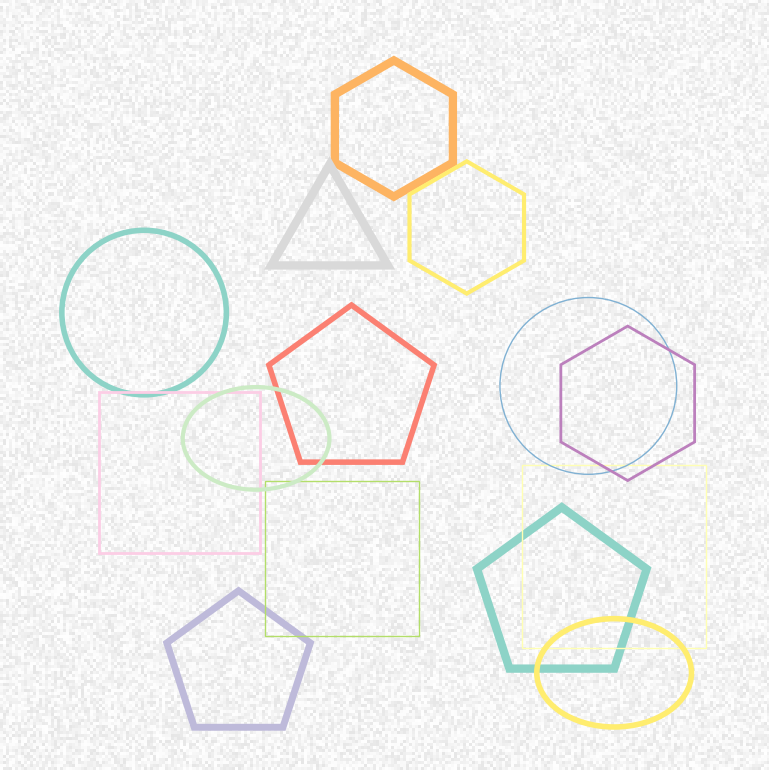[{"shape": "circle", "thickness": 2, "radius": 0.53, "center": [0.187, 0.594]}, {"shape": "pentagon", "thickness": 3, "radius": 0.58, "center": [0.73, 0.225]}, {"shape": "square", "thickness": 0.5, "radius": 0.6, "center": [0.797, 0.277]}, {"shape": "pentagon", "thickness": 2.5, "radius": 0.49, "center": [0.31, 0.135]}, {"shape": "pentagon", "thickness": 2, "radius": 0.56, "center": [0.456, 0.491]}, {"shape": "circle", "thickness": 0.5, "radius": 0.57, "center": [0.764, 0.499]}, {"shape": "hexagon", "thickness": 3, "radius": 0.44, "center": [0.512, 0.833]}, {"shape": "square", "thickness": 0.5, "radius": 0.5, "center": [0.444, 0.275]}, {"shape": "square", "thickness": 1, "radius": 0.52, "center": [0.233, 0.387]}, {"shape": "triangle", "thickness": 3, "radius": 0.44, "center": [0.428, 0.699]}, {"shape": "hexagon", "thickness": 1, "radius": 0.5, "center": [0.815, 0.476]}, {"shape": "oval", "thickness": 1.5, "radius": 0.48, "center": [0.333, 0.431]}, {"shape": "hexagon", "thickness": 1.5, "radius": 0.43, "center": [0.606, 0.705]}, {"shape": "oval", "thickness": 2, "radius": 0.5, "center": [0.798, 0.126]}]